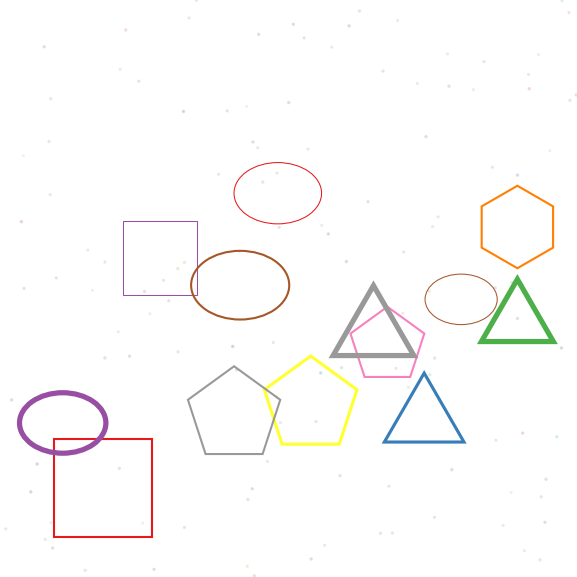[{"shape": "oval", "thickness": 0.5, "radius": 0.38, "center": [0.481, 0.665]}, {"shape": "square", "thickness": 1, "radius": 0.43, "center": [0.179, 0.154]}, {"shape": "triangle", "thickness": 1.5, "radius": 0.4, "center": [0.734, 0.273]}, {"shape": "triangle", "thickness": 2.5, "radius": 0.36, "center": [0.896, 0.444]}, {"shape": "square", "thickness": 0.5, "radius": 0.32, "center": [0.277, 0.552]}, {"shape": "oval", "thickness": 2.5, "radius": 0.37, "center": [0.109, 0.267]}, {"shape": "hexagon", "thickness": 1, "radius": 0.36, "center": [0.896, 0.606]}, {"shape": "pentagon", "thickness": 1.5, "radius": 0.42, "center": [0.538, 0.298]}, {"shape": "oval", "thickness": 1, "radius": 0.42, "center": [0.416, 0.505]}, {"shape": "oval", "thickness": 0.5, "radius": 0.31, "center": [0.799, 0.481]}, {"shape": "pentagon", "thickness": 1, "radius": 0.34, "center": [0.671, 0.401]}, {"shape": "pentagon", "thickness": 1, "radius": 0.42, "center": [0.405, 0.281]}, {"shape": "triangle", "thickness": 2.5, "radius": 0.4, "center": [0.647, 0.424]}]